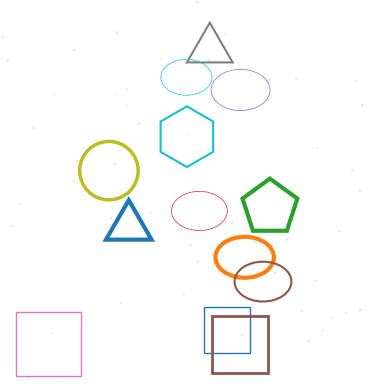[{"shape": "square", "thickness": 1, "radius": 0.3, "center": [0.59, 0.143]}, {"shape": "triangle", "thickness": 3, "radius": 0.34, "center": [0.334, 0.412]}, {"shape": "oval", "thickness": 3, "radius": 0.38, "center": [0.636, 0.332]}, {"shape": "pentagon", "thickness": 3, "radius": 0.37, "center": [0.701, 0.461]}, {"shape": "oval", "thickness": 0.5, "radius": 0.36, "center": [0.518, 0.452]}, {"shape": "oval", "thickness": 0.5, "radius": 0.38, "center": [0.625, 0.766]}, {"shape": "oval", "thickness": 1.5, "radius": 0.37, "center": [0.683, 0.269]}, {"shape": "square", "thickness": 2, "radius": 0.37, "center": [0.624, 0.105]}, {"shape": "square", "thickness": 1, "radius": 0.42, "center": [0.126, 0.107]}, {"shape": "triangle", "thickness": 1.5, "radius": 0.34, "center": [0.545, 0.872]}, {"shape": "circle", "thickness": 2.5, "radius": 0.38, "center": [0.283, 0.557]}, {"shape": "oval", "thickness": 0.5, "radius": 0.33, "center": [0.484, 0.799]}, {"shape": "hexagon", "thickness": 1.5, "radius": 0.39, "center": [0.485, 0.645]}]